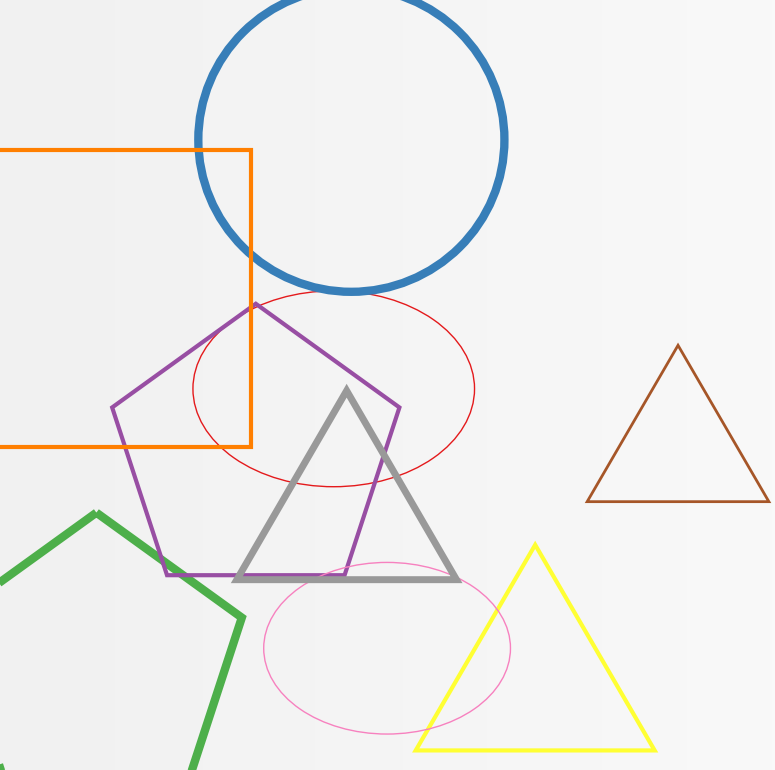[{"shape": "oval", "thickness": 0.5, "radius": 0.91, "center": [0.431, 0.495]}, {"shape": "circle", "thickness": 3, "radius": 0.99, "center": [0.453, 0.819]}, {"shape": "pentagon", "thickness": 3, "radius": 0.99, "center": [0.124, 0.137]}, {"shape": "pentagon", "thickness": 1.5, "radius": 0.97, "center": [0.33, 0.411]}, {"shape": "square", "thickness": 1.5, "radius": 0.96, "center": [0.132, 0.612]}, {"shape": "triangle", "thickness": 1.5, "radius": 0.89, "center": [0.691, 0.114]}, {"shape": "triangle", "thickness": 1, "radius": 0.68, "center": [0.875, 0.416]}, {"shape": "oval", "thickness": 0.5, "radius": 0.8, "center": [0.499, 0.158]}, {"shape": "triangle", "thickness": 2.5, "radius": 0.82, "center": [0.447, 0.329]}]